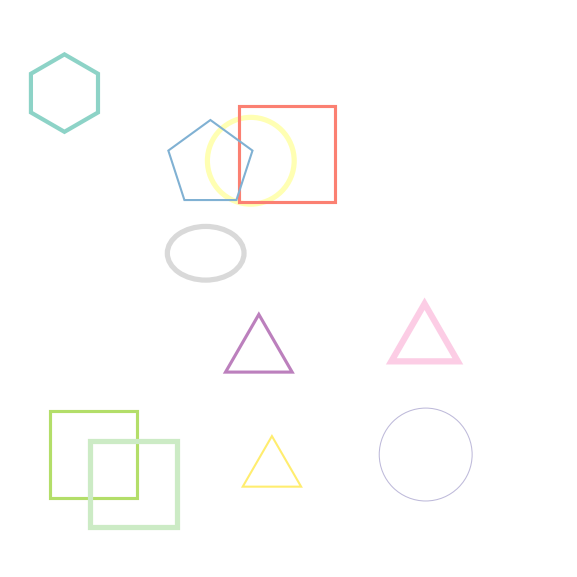[{"shape": "hexagon", "thickness": 2, "radius": 0.34, "center": [0.112, 0.838]}, {"shape": "circle", "thickness": 2.5, "radius": 0.38, "center": [0.434, 0.721]}, {"shape": "circle", "thickness": 0.5, "radius": 0.4, "center": [0.737, 0.212]}, {"shape": "square", "thickness": 1.5, "radius": 0.42, "center": [0.497, 0.733]}, {"shape": "pentagon", "thickness": 1, "radius": 0.38, "center": [0.364, 0.715]}, {"shape": "square", "thickness": 1.5, "radius": 0.38, "center": [0.162, 0.212]}, {"shape": "triangle", "thickness": 3, "radius": 0.33, "center": [0.735, 0.407]}, {"shape": "oval", "thickness": 2.5, "radius": 0.33, "center": [0.356, 0.561]}, {"shape": "triangle", "thickness": 1.5, "radius": 0.33, "center": [0.448, 0.388]}, {"shape": "square", "thickness": 2.5, "radius": 0.37, "center": [0.232, 0.161]}, {"shape": "triangle", "thickness": 1, "radius": 0.29, "center": [0.471, 0.186]}]